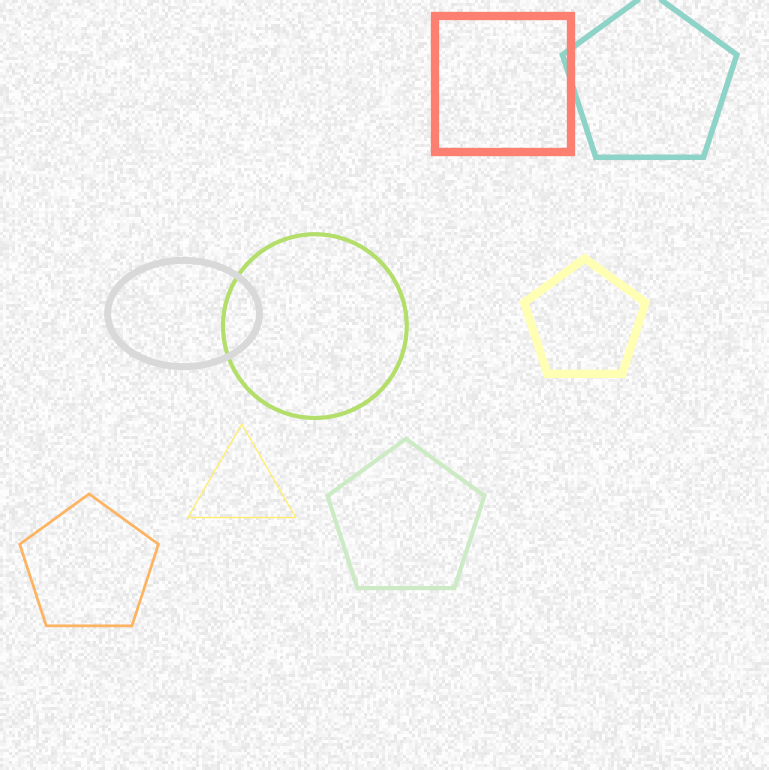[{"shape": "pentagon", "thickness": 2, "radius": 0.6, "center": [0.844, 0.892]}, {"shape": "pentagon", "thickness": 3, "radius": 0.41, "center": [0.76, 0.581]}, {"shape": "square", "thickness": 3, "radius": 0.44, "center": [0.653, 0.891]}, {"shape": "pentagon", "thickness": 1, "radius": 0.47, "center": [0.116, 0.264]}, {"shape": "circle", "thickness": 1.5, "radius": 0.6, "center": [0.409, 0.577]}, {"shape": "oval", "thickness": 2.5, "radius": 0.49, "center": [0.238, 0.593]}, {"shape": "pentagon", "thickness": 1.5, "radius": 0.54, "center": [0.527, 0.323]}, {"shape": "triangle", "thickness": 0.5, "radius": 0.4, "center": [0.314, 0.368]}]